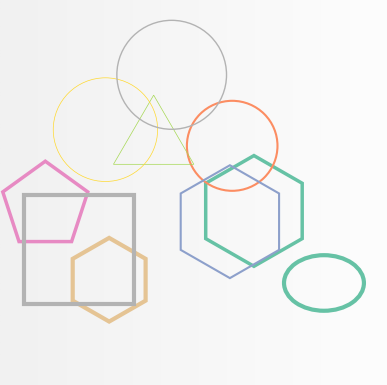[{"shape": "oval", "thickness": 3, "radius": 0.52, "center": [0.836, 0.265]}, {"shape": "hexagon", "thickness": 2.5, "radius": 0.72, "center": [0.655, 0.452]}, {"shape": "circle", "thickness": 1.5, "radius": 0.58, "center": [0.599, 0.621]}, {"shape": "hexagon", "thickness": 1.5, "radius": 0.73, "center": [0.593, 0.424]}, {"shape": "pentagon", "thickness": 2.5, "radius": 0.58, "center": [0.117, 0.466]}, {"shape": "triangle", "thickness": 0.5, "radius": 0.6, "center": [0.397, 0.633]}, {"shape": "circle", "thickness": 0.5, "radius": 0.67, "center": [0.272, 0.663]}, {"shape": "hexagon", "thickness": 3, "radius": 0.54, "center": [0.282, 0.273]}, {"shape": "circle", "thickness": 1, "radius": 0.71, "center": [0.443, 0.806]}, {"shape": "square", "thickness": 3, "radius": 0.71, "center": [0.204, 0.352]}]